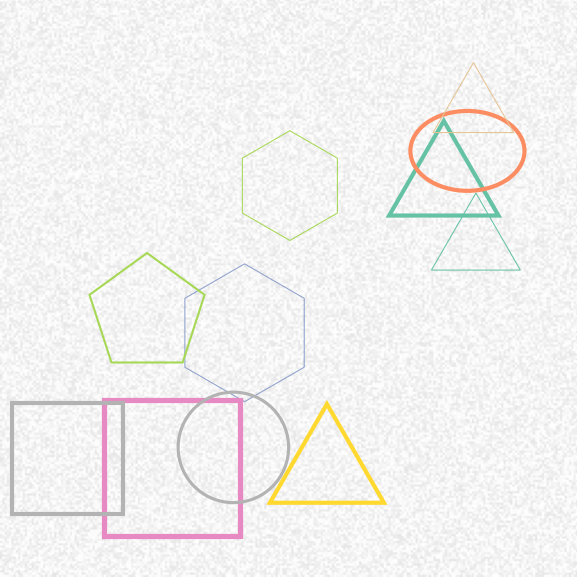[{"shape": "triangle", "thickness": 2, "radius": 0.55, "center": [0.769, 0.681]}, {"shape": "triangle", "thickness": 0.5, "radius": 0.44, "center": [0.824, 0.576]}, {"shape": "oval", "thickness": 2, "radius": 0.49, "center": [0.809, 0.738]}, {"shape": "hexagon", "thickness": 0.5, "radius": 0.6, "center": [0.423, 0.423]}, {"shape": "square", "thickness": 2.5, "radius": 0.59, "center": [0.297, 0.188]}, {"shape": "hexagon", "thickness": 0.5, "radius": 0.48, "center": [0.502, 0.678]}, {"shape": "pentagon", "thickness": 1, "radius": 0.52, "center": [0.255, 0.456]}, {"shape": "triangle", "thickness": 2, "radius": 0.57, "center": [0.566, 0.186]}, {"shape": "triangle", "thickness": 0.5, "radius": 0.4, "center": [0.82, 0.81]}, {"shape": "circle", "thickness": 1.5, "radius": 0.48, "center": [0.404, 0.224]}, {"shape": "square", "thickness": 2, "radius": 0.48, "center": [0.116, 0.205]}]